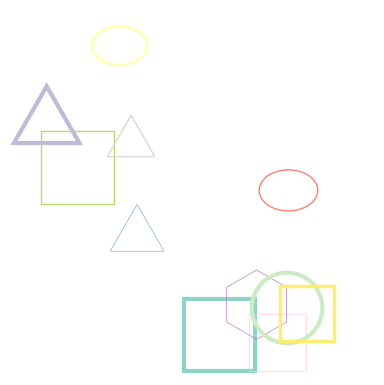[{"shape": "square", "thickness": 3, "radius": 0.46, "center": [0.57, 0.13]}, {"shape": "oval", "thickness": 2, "radius": 0.36, "center": [0.31, 0.881]}, {"shape": "triangle", "thickness": 3, "radius": 0.49, "center": [0.121, 0.678]}, {"shape": "oval", "thickness": 1, "radius": 0.38, "center": [0.749, 0.505]}, {"shape": "triangle", "thickness": 0.5, "radius": 0.4, "center": [0.356, 0.388]}, {"shape": "square", "thickness": 1, "radius": 0.48, "center": [0.202, 0.565]}, {"shape": "square", "thickness": 0.5, "radius": 0.37, "center": [0.72, 0.11]}, {"shape": "triangle", "thickness": 1, "radius": 0.36, "center": [0.341, 0.629]}, {"shape": "hexagon", "thickness": 0.5, "radius": 0.45, "center": [0.666, 0.209]}, {"shape": "circle", "thickness": 3, "radius": 0.46, "center": [0.746, 0.2]}, {"shape": "square", "thickness": 2.5, "radius": 0.35, "center": [0.798, 0.186]}]